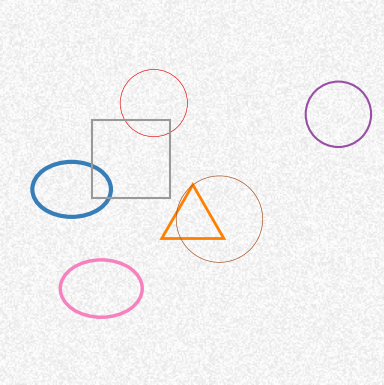[{"shape": "circle", "thickness": 0.5, "radius": 0.44, "center": [0.4, 0.732]}, {"shape": "oval", "thickness": 3, "radius": 0.51, "center": [0.186, 0.508]}, {"shape": "circle", "thickness": 1.5, "radius": 0.42, "center": [0.879, 0.703]}, {"shape": "triangle", "thickness": 2, "radius": 0.47, "center": [0.501, 0.427]}, {"shape": "circle", "thickness": 0.5, "radius": 0.56, "center": [0.57, 0.431]}, {"shape": "oval", "thickness": 2.5, "radius": 0.53, "center": [0.263, 0.25]}, {"shape": "square", "thickness": 1.5, "radius": 0.51, "center": [0.341, 0.588]}]